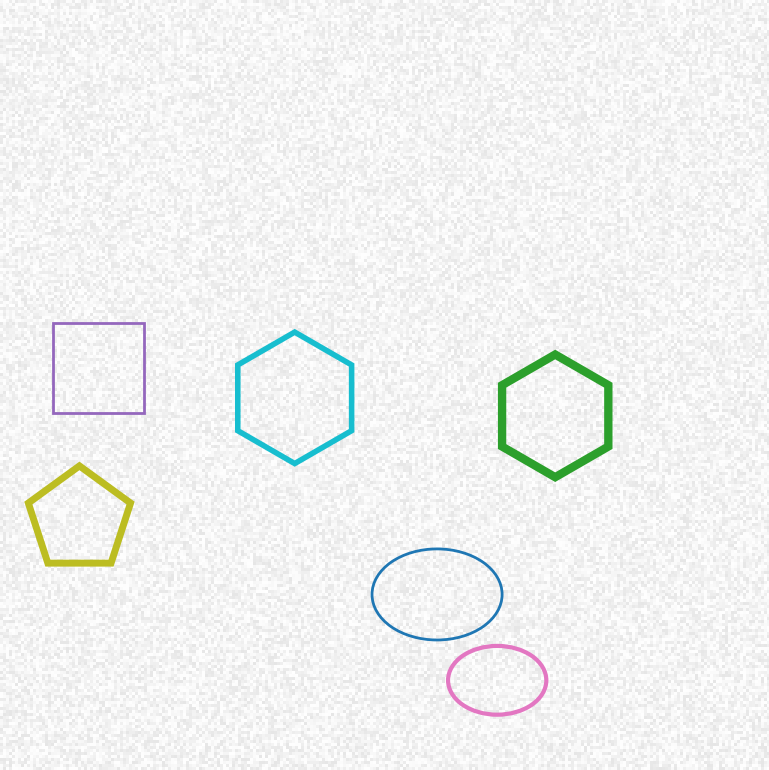[{"shape": "oval", "thickness": 1, "radius": 0.42, "center": [0.568, 0.228]}, {"shape": "hexagon", "thickness": 3, "radius": 0.4, "center": [0.721, 0.46]}, {"shape": "square", "thickness": 1, "radius": 0.29, "center": [0.128, 0.522]}, {"shape": "oval", "thickness": 1.5, "radius": 0.32, "center": [0.646, 0.116]}, {"shape": "pentagon", "thickness": 2.5, "radius": 0.35, "center": [0.103, 0.325]}, {"shape": "hexagon", "thickness": 2, "radius": 0.43, "center": [0.383, 0.483]}]